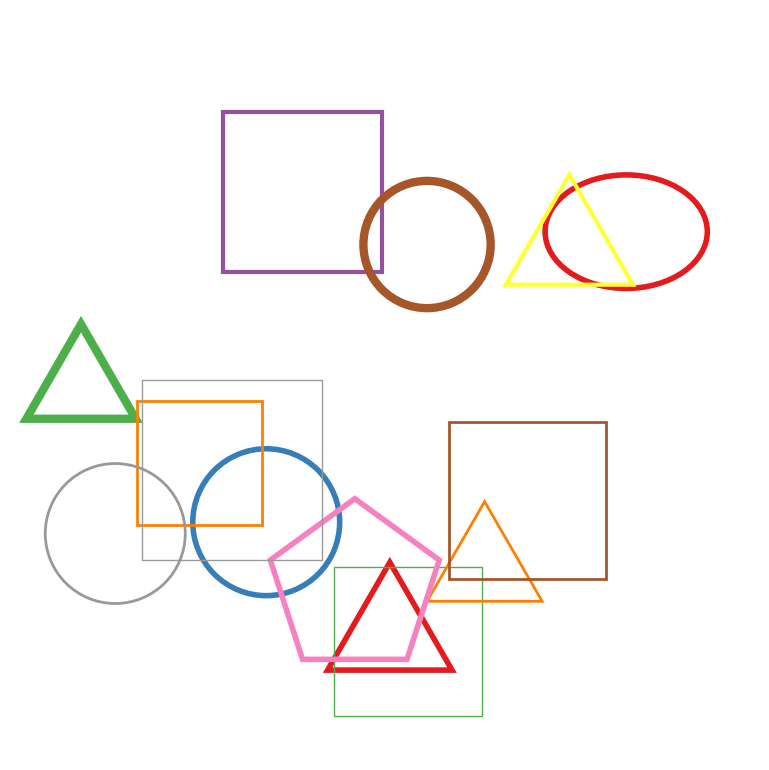[{"shape": "triangle", "thickness": 2, "radius": 0.47, "center": [0.506, 0.176]}, {"shape": "oval", "thickness": 2, "radius": 0.53, "center": [0.813, 0.699]}, {"shape": "circle", "thickness": 2, "radius": 0.48, "center": [0.346, 0.322]}, {"shape": "square", "thickness": 0.5, "radius": 0.48, "center": [0.53, 0.167]}, {"shape": "triangle", "thickness": 3, "radius": 0.41, "center": [0.105, 0.497]}, {"shape": "square", "thickness": 1.5, "radius": 0.52, "center": [0.392, 0.75]}, {"shape": "square", "thickness": 1, "radius": 0.4, "center": [0.259, 0.398]}, {"shape": "triangle", "thickness": 1, "radius": 0.43, "center": [0.629, 0.262]}, {"shape": "triangle", "thickness": 1.5, "radius": 0.48, "center": [0.739, 0.678]}, {"shape": "circle", "thickness": 3, "radius": 0.41, "center": [0.555, 0.682]}, {"shape": "square", "thickness": 1, "radius": 0.51, "center": [0.685, 0.35]}, {"shape": "pentagon", "thickness": 2, "radius": 0.58, "center": [0.461, 0.237]}, {"shape": "square", "thickness": 0.5, "radius": 0.58, "center": [0.301, 0.389]}, {"shape": "circle", "thickness": 1, "radius": 0.45, "center": [0.15, 0.307]}]